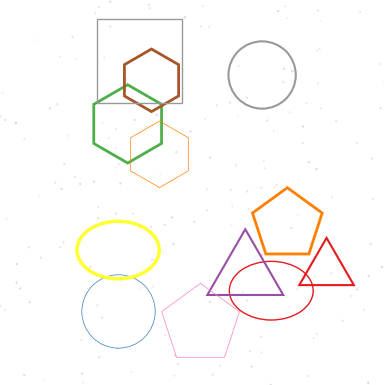[{"shape": "oval", "thickness": 1, "radius": 0.54, "center": [0.705, 0.245]}, {"shape": "triangle", "thickness": 1.5, "radius": 0.41, "center": [0.848, 0.3]}, {"shape": "circle", "thickness": 0.5, "radius": 0.48, "center": [0.308, 0.191]}, {"shape": "hexagon", "thickness": 2, "radius": 0.51, "center": [0.332, 0.678]}, {"shape": "triangle", "thickness": 1.5, "radius": 0.57, "center": [0.637, 0.291]}, {"shape": "pentagon", "thickness": 2, "radius": 0.48, "center": [0.746, 0.417]}, {"shape": "hexagon", "thickness": 0.5, "radius": 0.43, "center": [0.414, 0.599]}, {"shape": "oval", "thickness": 2.5, "radius": 0.53, "center": [0.307, 0.351]}, {"shape": "hexagon", "thickness": 2, "radius": 0.41, "center": [0.394, 0.791]}, {"shape": "pentagon", "thickness": 0.5, "radius": 0.53, "center": [0.521, 0.158]}, {"shape": "circle", "thickness": 1.5, "radius": 0.44, "center": [0.681, 0.805]}, {"shape": "square", "thickness": 1, "radius": 0.55, "center": [0.362, 0.842]}]